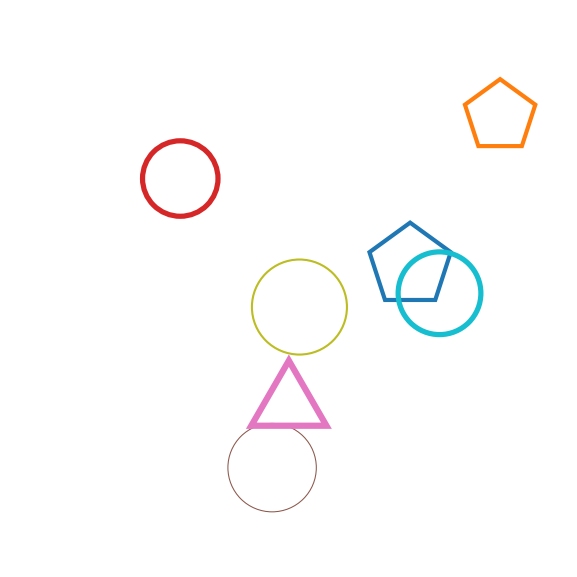[{"shape": "pentagon", "thickness": 2, "radius": 0.37, "center": [0.71, 0.54]}, {"shape": "pentagon", "thickness": 2, "radius": 0.32, "center": [0.866, 0.798]}, {"shape": "circle", "thickness": 2.5, "radius": 0.33, "center": [0.312, 0.69]}, {"shape": "circle", "thickness": 0.5, "radius": 0.38, "center": [0.471, 0.189]}, {"shape": "triangle", "thickness": 3, "radius": 0.38, "center": [0.5, 0.299]}, {"shape": "circle", "thickness": 1, "radius": 0.41, "center": [0.518, 0.467]}, {"shape": "circle", "thickness": 2.5, "radius": 0.36, "center": [0.761, 0.491]}]